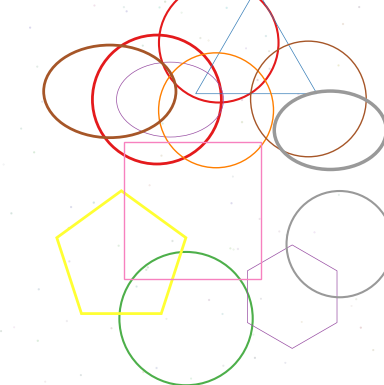[{"shape": "circle", "thickness": 1.5, "radius": 0.78, "center": [0.568, 0.889]}, {"shape": "circle", "thickness": 2, "radius": 0.84, "center": [0.408, 0.741]}, {"shape": "triangle", "thickness": 0.5, "radius": 0.91, "center": [0.666, 0.847]}, {"shape": "circle", "thickness": 1.5, "radius": 0.87, "center": [0.483, 0.172]}, {"shape": "hexagon", "thickness": 0.5, "radius": 0.67, "center": [0.759, 0.229]}, {"shape": "oval", "thickness": 0.5, "radius": 0.69, "center": [0.442, 0.741]}, {"shape": "circle", "thickness": 1, "radius": 0.75, "center": [0.561, 0.714]}, {"shape": "pentagon", "thickness": 2, "radius": 0.88, "center": [0.315, 0.328]}, {"shape": "circle", "thickness": 1, "radius": 0.75, "center": [0.801, 0.743]}, {"shape": "oval", "thickness": 2, "radius": 0.86, "center": [0.285, 0.763]}, {"shape": "square", "thickness": 1, "radius": 0.89, "center": [0.5, 0.453]}, {"shape": "circle", "thickness": 1.5, "radius": 0.69, "center": [0.882, 0.366]}, {"shape": "oval", "thickness": 2.5, "radius": 0.73, "center": [0.858, 0.662]}]